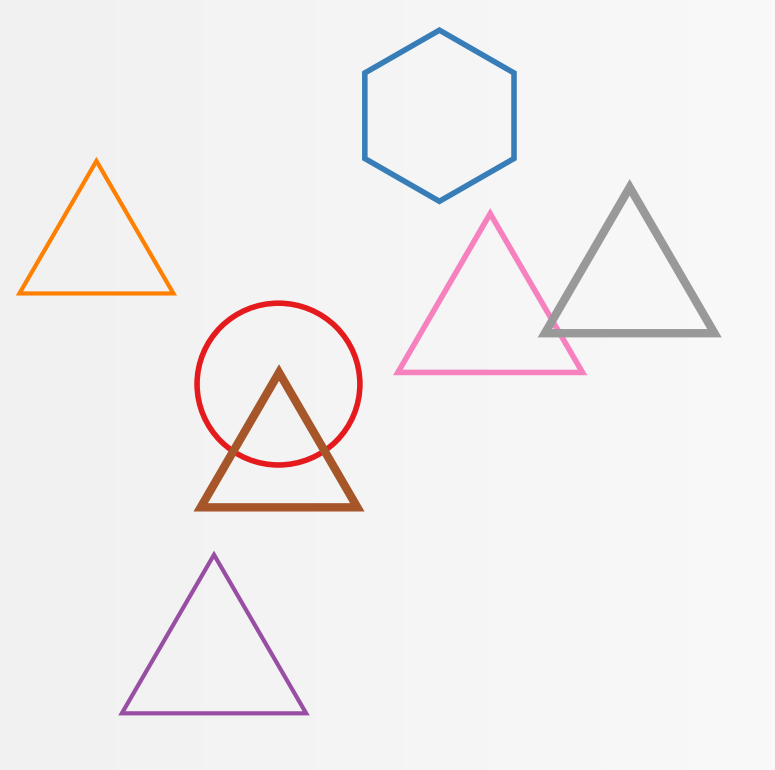[{"shape": "circle", "thickness": 2, "radius": 0.53, "center": [0.359, 0.501]}, {"shape": "hexagon", "thickness": 2, "radius": 0.56, "center": [0.567, 0.85]}, {"shape": "triangle", "thickness": 1.5, "radius": 0.69, "center": [0.276, 0.142]}, {"shape": "triangle", "thickness": 1.5, "radius": 0.57, "center": [0.124, 0.676]}, {"shape": "triangle", "thickness": 3, "radius": 0.58, "center": [0.36, 0.399]}, {"shape": "triangle", "thickness": 2, "radius": 0.69, "center": [0.632, 0.585]}, {"shape": "triangle", "thickness": 3, "radius": 0.63, "center": [0.813, 0.63]}]